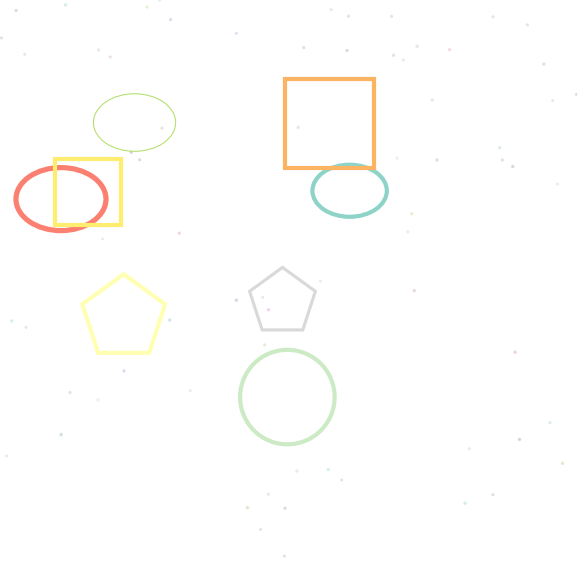[{"shape": "oval", "thickness": 2, "radius": 0.32, "center": [0.605, 0.669]}, {"shape": "pentagon", "thickness": 2, "radius": 0.38, "center": [0.214, 0.449]}, {"shape": "oval", "thickness": 2.5, "radius": 0.39, "center": [0.106, 0.654]}, {"shape": "square", "thickness": 2, "radius": 0.38, "center": [0.57, 0.785]}, {"shape": "oval", "thickness": 0.5, "radius": 0.36, "center": [0.233, 0.787]}, {"shape": "pentagon", "thickness": 1.5, "radius": 0.3, "center": [0.489, 0.476]}, {"shape": "circle", "thickness": 2, "radius": 0.41, "center": [0.498, 0.312]}, {"shape": "square", "thickness": 2, "radius": 0.29, "center": [0.152, 0.667]}]